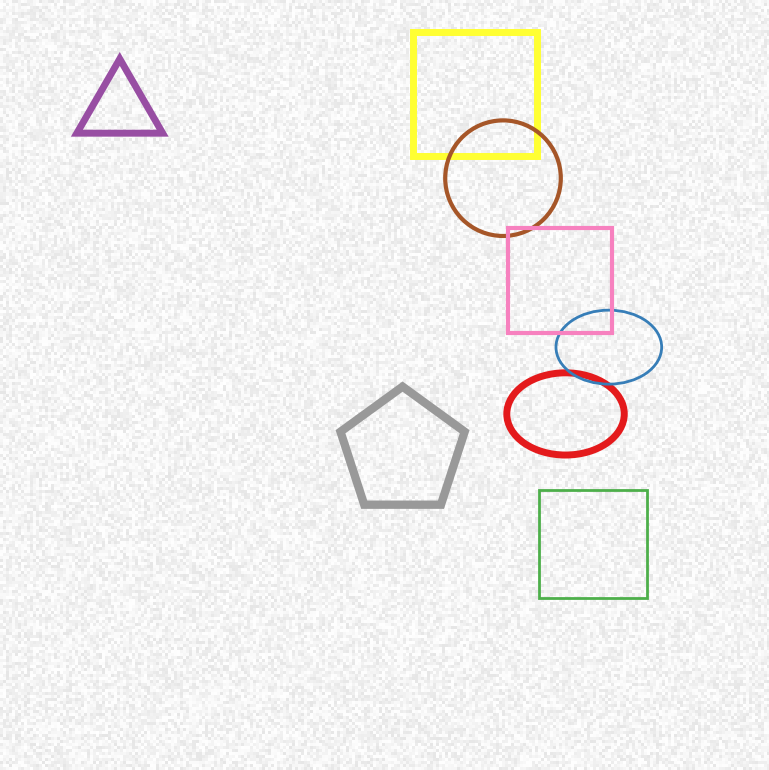[{"shape": "oval", "thickness": 2.5, "radius": 0.38, "center": [0.734, 0.462]}, {"shape": "oval", "thickness": 1, "radius": 0.34, "center": [0.791, 0.549]}, {"shape": "square", "thickness": 1, "radius": 0.35, "center": [0.77, 0.293]}, {"shape": "triangle", "thickness": 2.5, "radius": 0.32, "center": [0.156, 0.859]}, {"shape": "square", "thickness": 2.5, "radius": 0.4, "center": [0.617, 0.878]}, {"shape": "circle", "thickness": 1.5, "radius": 0.38, "center": [0.653, 0.769]}, {"shape": "square", "thickness": 1.5, "radius": 0.34, "center": [0.727, 0.636]}, {"shape": "pentagon", "thickness": 3, "radius": 0.42, "center": [0.523, 0.413]}]